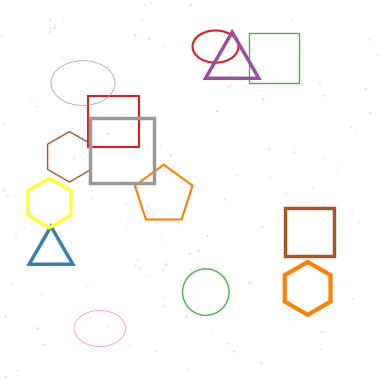[{"shape": "square", "thickness": 1.5, "radius": 0.33, "center": [0.295, 0.684]}, {"shape": "oval", "thickness": 1.5, "radius": 0.3, "center": [0.56, 0.879]}, {"shape": "triangle", "thickness": 2.5, "radius": 0.33, "center": [0.132, 0.346]}, {"shape": "square", "thickness": 1, "radius": 0.32, "center": [0.712, 0.849]}, {"shape": "circle", "thickness": 1, "radius": 0.3, "center": [0.535, 0.241]}, {"shape": "triangle", "thickness": 2.5, "radius": 0.4, "center": [0.603, 0.837]}, {"shape": "pentagon", "thickness": 1.5, "radius": 0.39, "center": [0.425, 0.493]}, {"shape": "hexagon", "thickness": 3, "radius": 0.34, "center": [0.799, 0.251]}, {"shape": "hexagon", "thickness": 2.5, "radius": 0.32, "center": [0.129, 0.473]}, {"shape": "square", "thickness": 2.5, "radius": 0.31, "center": [0.803, 0.397]}, {"shape": "hexagon", "thickness": 1, "radius": 0.33, "center": [0.18, 0.593]}, {"shape": "oval", "thickness": 0.5, "radius": 0.33, "center": [0.259, 0.147]}, {"shape": "oval", "thickness": 0.5, "radius": 0.42, "center": [0.215, 0.784]}, {"shape": "square", "thickness": 2.5, "radius": 0.42, "center": [0.316, 0.609]}]